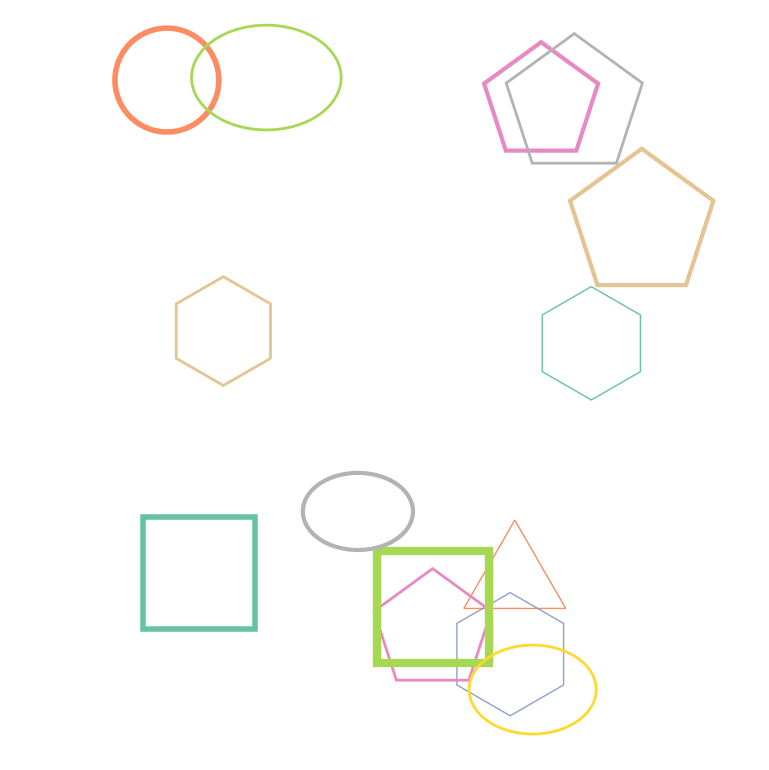[{"shape": "hexagon", "thickness": 0.5, "radius": 0.37, "center": [0.768, 0.554]}, {"shape": "square", "thickness": 2, "radius": 0.36, "center": [0.258, 0.256]}, {"shape": "triangle", "thickness": 0.5, "radius": 0.38, "center": [0.669, 0.248]}, {"shape": "circle", "thickness": 2, "radius": 0.34, "center": [0.217, 0.896]}, {"shape": "hexagon", "thickness": 0.5, "radius": 0.4, "center": [0.663, 0.15]}, {"shape": "pentagon", "thickness": 1, "radius": 0.4, "center": [0.562, 0.181]}, {"shape": "pentagon", "thickness": 1.5, "radius": 0.39, "center": [0.703, 0.867]}, {"shape": "oval", "thickness": 1, "radius": 0.49, "center": [0.346, 0.899]}, {"shape": "square", "thickness": 3, "radius": 0.36, "center": [0.562, 0.212]}, {"shape": "oval", "thickness": 1, "radius": 0.41, "center": [0.692, 0.104]}, {"shape": "pentagon", "thickness": 1.5, "radius": 0.49, "center": [0.833, 0.709]}, {"shape": "hexagon", "thickness": 1, "radius": 0.35, "center": [0.29, 0.57]}, {"shape": "pentagon", "thickness": 1, "radius": 0.47, "center": [0.746, 0.863]}, {"shape": "oval", "thickness": 1.5, "radius": 0.36, "center": [0.465, 0.336]}]